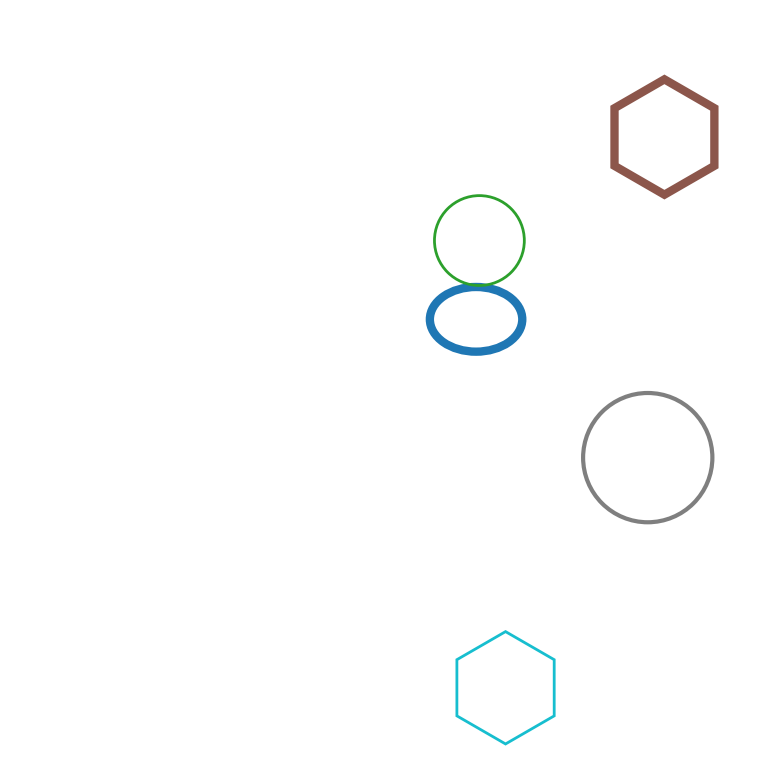[{"shape": "oval", "thickness": 3, "radius": 0.3, "center": [0.618, 0.585]}, {"shape": "circle", "thickness": 1, "radius": 0.29, "center": [0.623, 0.688]}, {"shape": "hexagon", "thickness": 3, "radius": 0.37, "center": [0.863, 0.822]}, {"shape": "circle", "thickness": 1.5, "radius": 0.42, "center": [0.841, 0.406]}, {"shape": "hexagon", "thickness": 1, "radius": 0.36, "center": [0.657, 0.107]}]